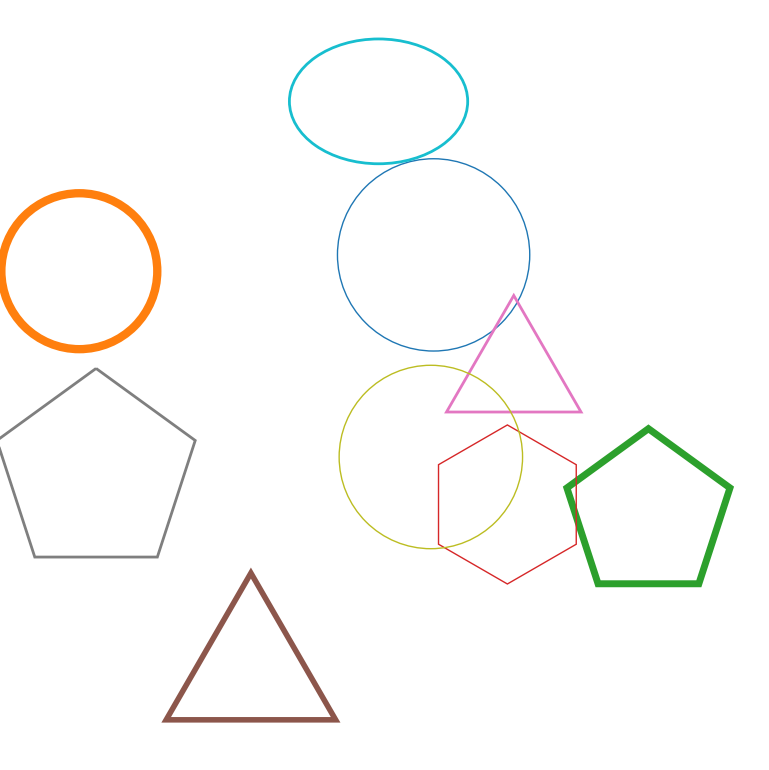[{"shape": "circle", "thickness": 0.5, "radius": 0.62, "center": [0.563, 0.669]}, {"shape": "circle", "thickness": 3, "radius": 0.51, "center": [0.103, 0.648]}, {"shape": "pentagon", "thickness": 2.5, "radius": 0.56, "center": [0.842, 0.332]}, {"shape": "hexagon", "thickness": 0.5, "radius": 0.52, "center": [0.659, 0.345]}, {"shape": "triangle", "thickness": 2, "radius": 0.64, "center": [0.326, 0.129]}, {"shape": "triangle", "thickness": 1, "radius": 0.5, "center": [0.667, 0.515]}, {"shape": "pentagon", "thickness": 1, "radius": 0.68, "center": [0.125, 0.386]}, {"shape": "circle", "thickness": 0.5, "radius": 0.6, "center": [0.56, 0.407]}, {"shape": "oval", "thickness": 1, "radius": 0.58, "center": [0.492, 0.868]}]